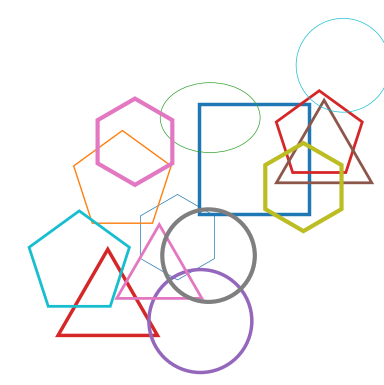[{"shape": "square", "thickness": 2.5, "radius": 0.72, "center": [0.66, 0.587]}, {"shape": "hexagon", "thickness": 0.5, "radius": 0.55, "center": [0.461, 0.384]}, {"shape": "pentagon", "thickness": 1, "radius": 0.67, "center": [0.318, 0.528]}, {"shape": "oval", "thickness": 0.5, "radius": 0.65, "center": [0.546, 0.694]}, {"shape": "triangle", "thickness": 2.5, "radius": 0.75, "center": [0.28, 0.203]}, {"shape": "pentagon", "thickness": 2, "radius": 0.59, "center": [0.829, 0.647]}, {"shape": "circle", "thickness": 2.5, "radius": 0.67, "center": [0.52, 0.166]}, {"shape": "triangle", "thickness": 2, "radius": 0.72, "center": [0.842, 0.597]}, {"shape": "hexagon", "thickness": 3, "radius": 0.56, "center": [0.351, 0.632]}, {"shape": "triangle", "thickness": 2, "radius": 0.64, "center": [0.414, 0.289]}, {"shape": "circle", "thickness": 3, "radius": 0.6, "center": [0.542, 0.336]}, {"shape": "hexagon", "thickness": 3, "radius": 0.57, "center": [0.788, 0.514]}, {"shape": "circle", "thickness": 0.5, "radius": 0.61, "center": [0.891, 0.83]}, {"shape": "pentagon", "thickness": 2, "radius": 0.69, "center": [0.206, 0.315]}]